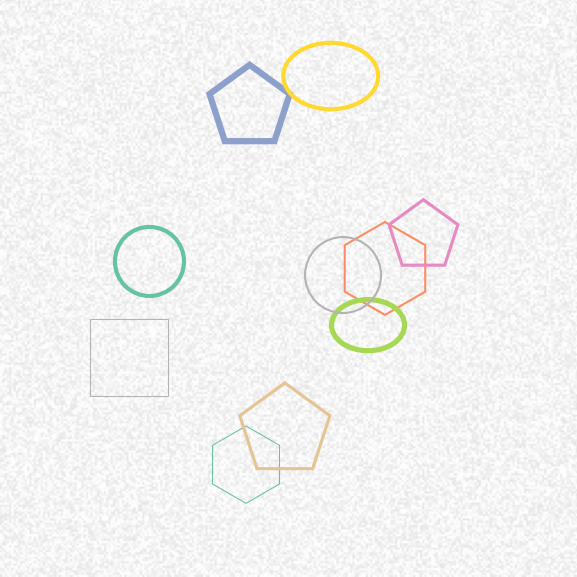[{"shape": "circle", "thickness": 2, "radius": 0.3, "center": [0.259, 0.546]}, {"shape": "hexagon", "thickness": 0.5, "radius": 0.33, "center": [0.426, 0.195]}, {"shape": "hexagon", "thickness": 1, "radius": 0.4, "center": [0.667, 0.534]}, {"shape": "pentagon", "thickness": 3, "radius": 0.37, "center": [0.432, 0.814]}, {"shape": "pentagon", "thickness": 1.5, "radius": 0.31, "center": [0.733, 0.591]}, {"shape": "oval", "thickness": 2.5, "radius": 0.32, "center": [0.637, 0.436]}, {"shape": "oval", "thickness": 2, "radius": 0.41, "center": [0.573, 0.867]}, {"shape": "pentagon", "thickness": 1.5, "radius": 0.41, "center": [0.493, 0.254]}, {"shape": "circle", "thickness": 1, "radius": 0.33, "center": [0.594, 0.523]}, {"shape": "square", "thickness": 0.5, "radius": 0.34, "center": [0.223, 0.38]}]